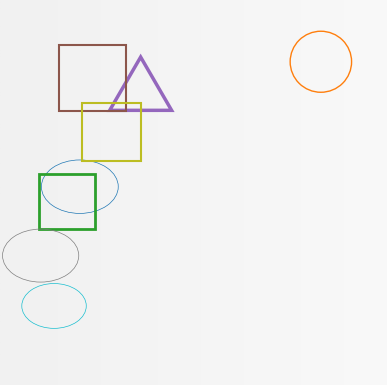[{"shape": "oval", "thickness": 0.5, "radius": 0.5, "center": [0.206, 0.515]}, {"shape": "circle", "thickness": 1, "radius": 0.4, "center": [0.828, 0.84]}, {"shape": "square", "thickness": 2, "radius": 0.36, "center": [0.173, 0.478]}, {"shape": "triangle", "thickness": 2.5, "radius": 0.46, "center": [0.363, 0.76]}, {"shape": "square", "thickness": 1.5, "radius": 0.43, "center": [0.239, 0.796]}, {"shape": "oval", "thickness": 0.5, "radius": 0.49, "center": [0.105, 0.336]}, {"shape": "square", "thickness": 1.5, "radius": 0.38, "center": [0.287, 0.657]}, {"shape": "oval", "thickness": 0.5, "radius": 0.42, "center": [0.139, 0.205]}]